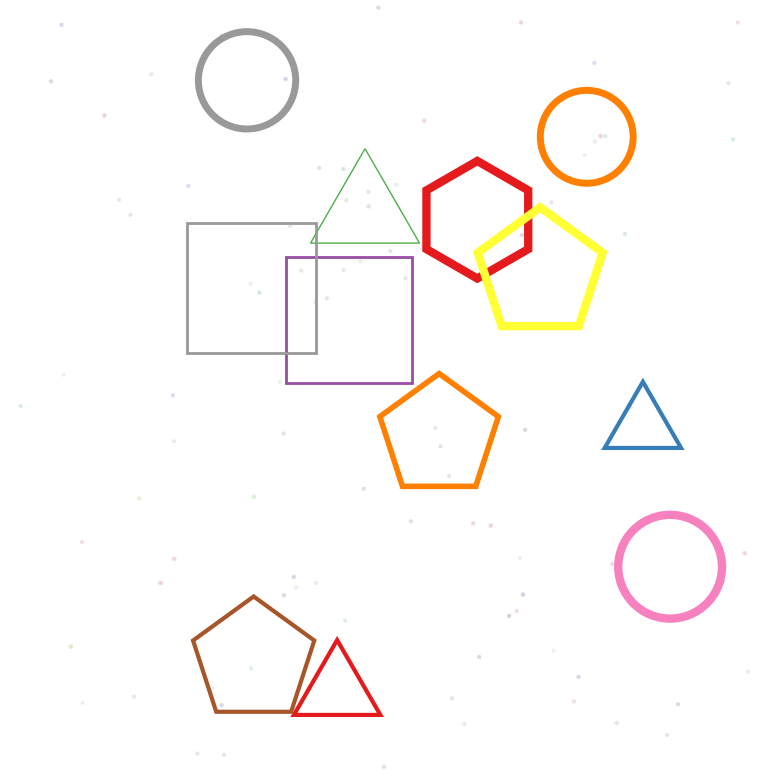[{"shape": "triangle", "thickness": 1.5, "radius": 0.32, "center": [0.438, 0.104]}, {"shape": "hexagon", "thickness": 3, "radius": 0.38, "center": [0.62, 0.715]}, {"shape": "triangle", "thickness": 1.5, "radius": 0.29, "center": [0.835, 0.447]}, {"shape": "triangle", "thickness": 0.5, "radius": 0.41, "center": [0.474, 0.725]}, {"shape": "square", "thickness": 1, "radius": 0.41, "center": [0.454, 0.584]}, {"shape": "circle", "thickness": 2.5, "radius": 0.3, "center": [0.762, 0.822]}, {"shape": "pentagon", "thickness": 2, "radius": 0.4, "center": [0.57, 0.434]}, {"shape": "pentagon", "thickness": 3, "radius": 0.43, "center": [0.702, 0.645]}, {"shape": "pentagon", "thickness": 1.5, "radius": 0.41, "center": [0.329, 0.143]}, {"shape": "circle", "thickness": 3, "radius": 0.34, "center": [0.87, 0.264]}, {"shape": "square", "thickness": 1, "radius": 0.42, "center": [0.327, 0.626]}, {"shape": "circle", "thickness": 2.5, "radius": 0.32, "center": [0.321, 0.896]}]